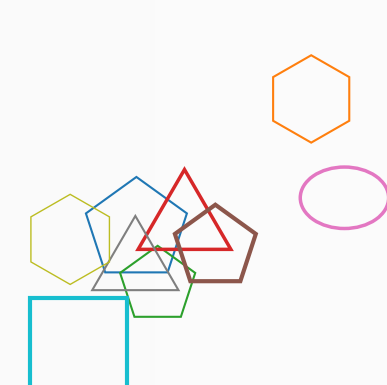[{"shape": "pentagon", "thickness": 1.5, "radius": 0.69, "center": [0.352, 0.403]}, {"shape": "hexagon", "thickness": 1.5, "radius": 0.57, "center": [0.803, 0.743]}, {"shape": "pentagon", "thickness": 1.5, "radius": 0.51, "center": [0.407, 0.26]}, {"shape": "triangle", "thickness": 2.5, "radius": 0.69, "center": [0.476, 0.421]}, {"shape": "pentagon", "thickness": 3, "radius": 0.55, "center": [0.556, 0.358]}, {"shape": "oval", "thickness": 2.5, "radius": 0.57, "center": [0.889, 0.486]}, {"shape": "triangle", "thickness": 1.5, "radius": 0.64, "center": [0.349, 0.311]}, {"shape": "hexagon", "thickness": 1, "radius": 0.58, "center": [0.181, 0.378]}, {"shape": "square", "thickness": 3, "radius": 0.63, "center": [0.203, 0.101]}]